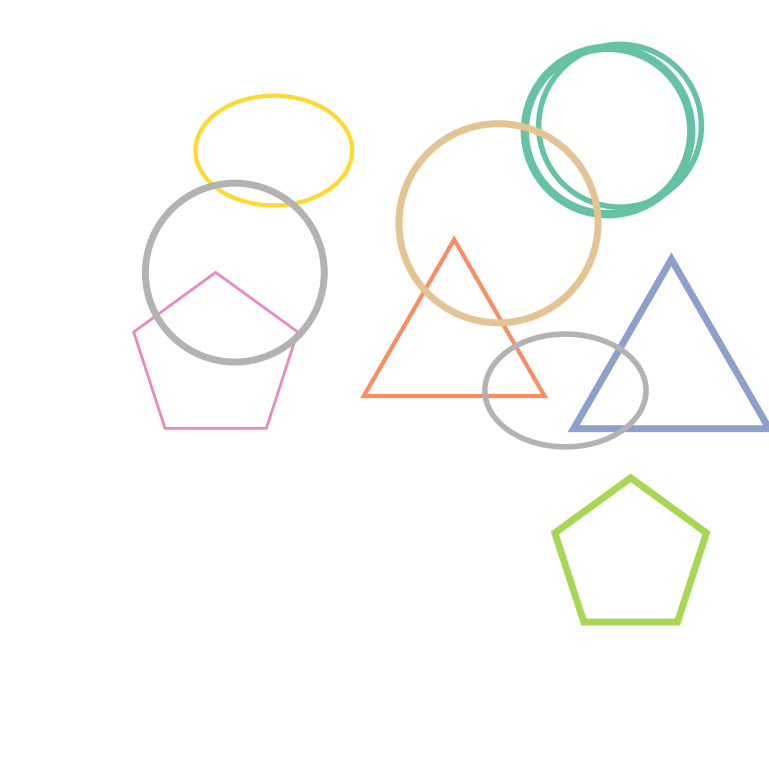[{"shape": "circle", "thickness": 3, "radius": 0.54, "center": [0.79, 0.83]}, {"shape": "circle", "thickness": 2, "radius": 0.53, "center": [0.805, 0.837]}, {"shape": "triangle", "thickness": 1.5, "radius": 0.68, "center": [0.59, 0.553]}, {"shape": "triangle", "thickness": 2.5, "radius": 0.73, "center": [0.872, 0.517]}, {"shape": "pentagon", "thickness": 1, "radius": 0.56, "center": [0.28, 0.534]}, {"shape": "pentagon", "thickness": 2.5, "radius": 0.52, "center": [0.819, 0.276]}, {"shape": "oval", "thickness": 1.5, "radius": 0.51, "center": [0.356, 0.804]}, {"shape": "circle", "thickness": 2.5, "radius": 0.65, "center": [0.647, 0.71]}, {"shape": "oval", "thickness": 2, "radius": 0.52, "center": [0.734, 0.493]}, {"shape": "circle", "thickness": 2.5, "radius": 0.58, "center": [0.305, 0.646]}]